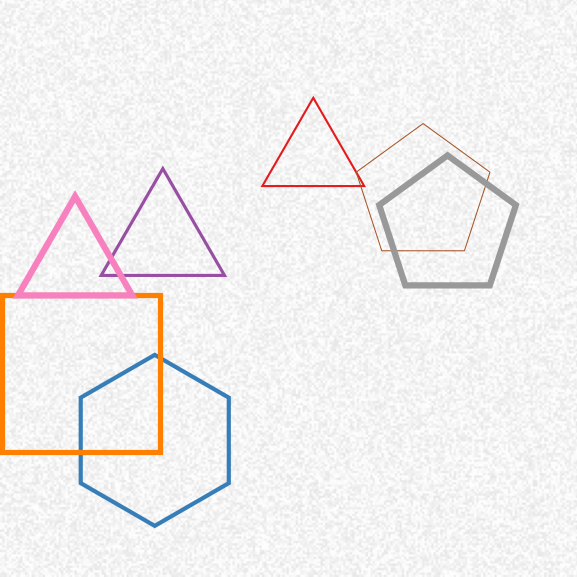[{"shape": "triangle", "thickness": 1, "radius": 0.51, "center": [0.542, 0.728]}, {"shape": "hexagon", "thickness": 2, "radius": 0.74, "center": [0.268, 0.237]}, {"shape": "triangle", "thickness": 1.5, "radius": 0.62, "center": [0.282, 0.584]}, {"shape": "square", "thickness": 2.5, "radius": 0.68, "center": [0.14, 0.353]}, {"shape": "pentagon", "thickness": 0.5, "radius": 0.61, "center": [0.733, 0.663]}, {"shape": "triangle", "thickness": 3, "radius": 0.57, "center": [0.13, 0.545]}, {"shape": "pentagon", "thickness": 3, "radius": 0.62, "center": [0.775, 0.606]}]